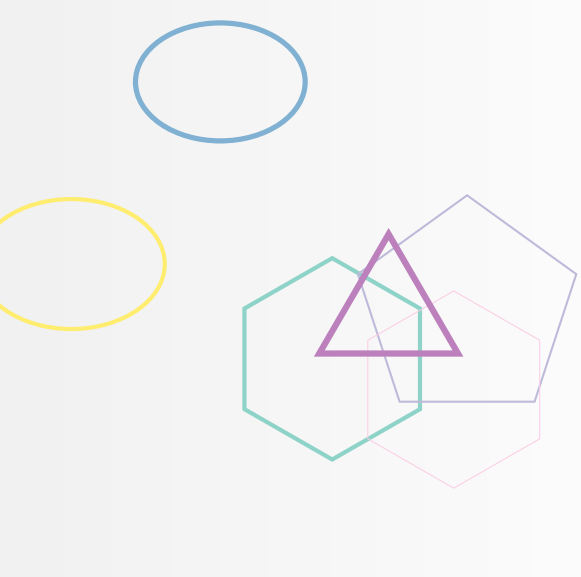[{"shape": "hexagon", "thickness": 2, "radius": 0.87, "center": [0.572, 0.378]}, {"shape": "pentagon", "thickness": 1, "radius": 0.99, "center": [0.804, 0.463]}, {"shape": "oval", "thickness": 2.5, "radius": 0.73, "center": [0.379, 0.857]}, {"shape": "hexagon", "thickness": 0.5, "radius": 0.85, "center": [0.781, 0.325]}, {"shape": "triangle", "thickness": 3, "radius": 0.69, "center": [0.669, 0.456]}, {"shape": "oval", "thickness": 2, "radius": 0.8, "center": [0.123, 0.542]}]